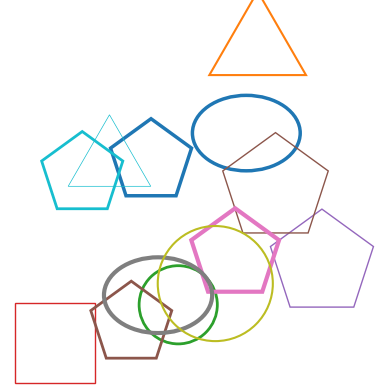[{"shape": "pentagon", "thickness": 2.5, "radius": 0.55, "center": [0.392, 0.581]}, {"shape": "oval", "thickness": 2.5, "radius": 0.7, "center": [0.64, 0.654]}, {"shape": "triangle", "thickness": 1.5, "radius": 0.72, "center": [0.669, 0.877]}, {"shape": "circle", "thickness": 2, "radius": 0.51, "center": [0.463, 0.208]}, {"shape": "square", "thickness": 1, "radius": 0.52, "center": [0.143, 0.109]}, {"shape": "pentagon", "thickness": 1, "radius": 0.7, "center": [0.836, 0.316]}, {"shape": "pentagon", "thickness": 2, "radius": 0.55, "center": [0.341, 0.159]}, {"shape": "pentagon", "thickness": 1, "radius": 0.72, "center": [0.716, 0.511]}, {"shape": "pentagon", "thickness": 3, "radius": 0.6, "center": [0.611, 0.339]}, {"shape": "oval", "thickness": 3, "radius": 0.7, "center": [0.411, 0.233]}, {"shape": "circle", "thickness": 1.5, "radius": 0.75, "center": [0.559, 0.263]}, {"shape": "pentagon", "thickness": 2, "radius": 0.55, "center": [0.214, 0.547]}, {"shape": "triangle", "thickness": 0.5, "radius": 0.62, "center": [0.284, 0.578]}]